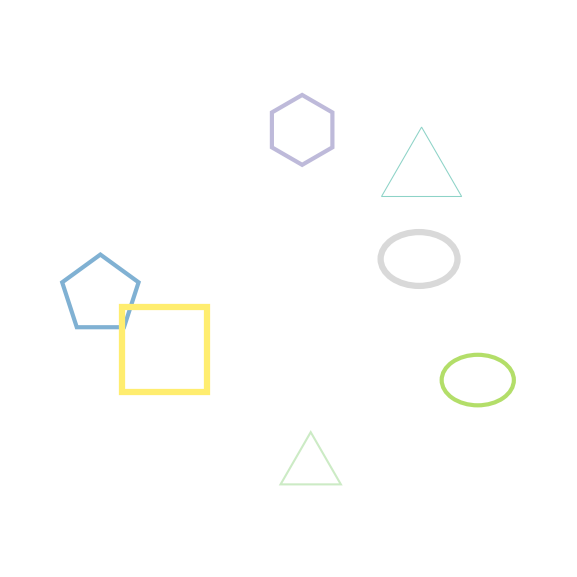[{"shape": "triangle", "thickness": 0.5, "radius": 0.4, "center": [0.73, 0.699]}, {"shape": "hexagon", "thickness": 2, "radius": 0.3, "center": [0.523, 0.774]}, {"shape": "pentagon", "thickness": 2, "radius": 0.35, "center": [0.174, 0.489]}, {"shape": "oval", "thickness": 2, "radius": 0.31, "center": [0.827, 0.341]}, {"shape": "oval", "thickness": 3, "radius": 0.33, "center": [0.726, 0.551]}, {"shape": "triangle", "thickness": 1, "radius": 0.3, "center": [0.538, 0.191]}, {"shape": "square", "thickness": 3, "radius": 0.37, "center": [0.285, 0.393]}]